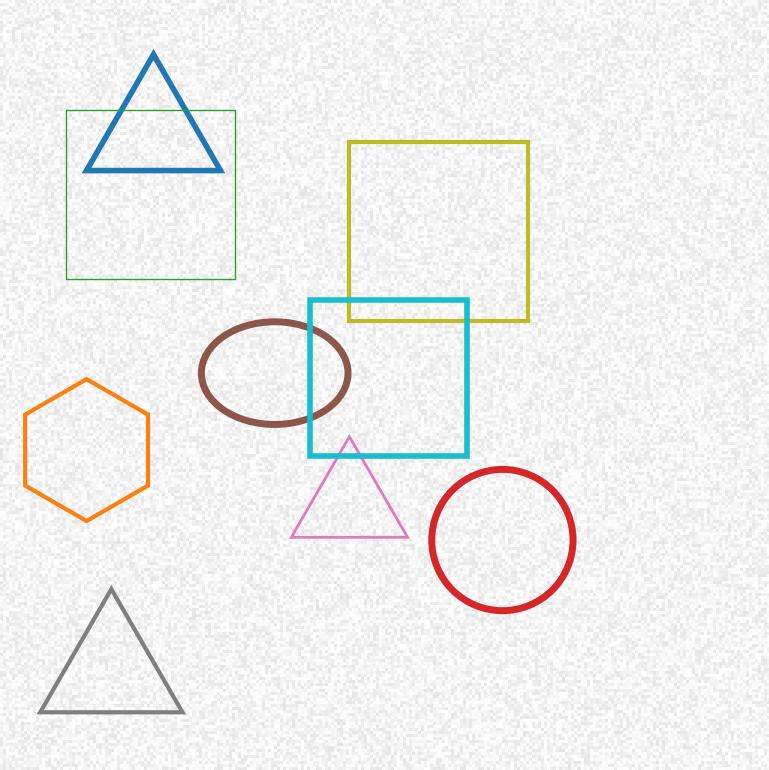[{"shape": "triangle", "thickness": 2, "radius": 0.5, "center": [0.199, 0.829]}, {"shape": "hexagon", "thickness": 1.5, "radius": 0.46, "center": [0.112, 0.415]}, {"shape": "square", "thickness": 0.5, "radius": 0.55, "center": [0.195, 0.747]}, {"shape": "circle", "thickness": 2.5, "radius": 0.46, "center": [0.652, 0.299]}, {"shape": "oval", "thickness": 2.5, "radius": 0.48, "center": [0.357, 0.515]}, {"shape": "triangle", "thickness": 1, "radius": 0.44, "center": [0.454, 0.346]}, {"shape": "triangle", "thickness": 1.5, "radius": 0.53, "center": [0.145, 0.128]}, {"shape": "square", "thickness": 1.5, "radius": 0.58, "center": [0.57, 0.699]}, {"shape": "square", "thickness": 2, "radius": 0.51, "center": [0.505, 0.509]}]